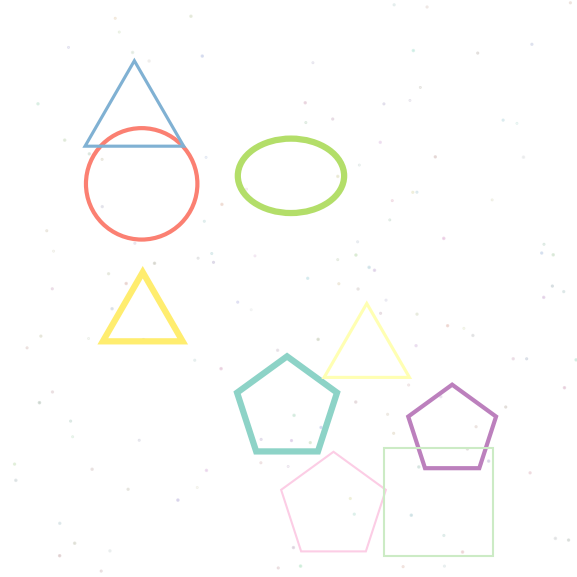[{"shape": "pentagon", "thickness": 3, "radius": 0.45, "center": [0.497, 0.291]}, {"shape": "triangle", "thickness": 1.5, "radius": 0.43, "center": [0.635, 0.388]}, {"shape": "circle", "thickness": 2, "radius": 0.48, "center": [0.245, 0.681]}, {"shape": "triangle", "thickness": 1.5, "radius": 0.49, "center": [0.233, 0.795]}, {"shape": "oval", "thickness": 3, "radius": 0.46, "center": [0.504, 0.695]}, {"shape": "pentagon", "thickness": 1, "radius": 0.48, "center": [0.577, 0.121]}, {"shape": "pentagon", "thickness": 2, "radius": 0.4, "center": [0.783, 0.253]}, {"shape": "square", "thickness": 1, "radius": 0.47, "center": [0.759, 0.13]}, {"shape": "triangle", "thickness": 3, "radius": 0.4, "center": [0.247, 0.448]}]